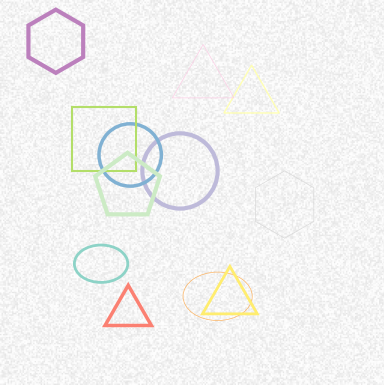[{"shape": "oval", "thickness": 2, "radius": 0.35, "center": [0.263, 0.315]}, {"shape": "triangle", "thickness": 1, "radius": 0.41, "center": [0.653, 0.748]}, {"shape": "circle", "thickness": 3, "radius": 0.49, "center": [0.467, 0.556]}, {"shape": "triangle", "thickness": 2.5, "radius": 0.35, "center": [0.333, 0.189]}, {"shape": "circle", "thickness": 2.5, "radius": 0.4, "center": [0.338, 0.597]}, {"shape": "oval", "thickness": 0.5, "radius": 0.45, "center": [0.565, 0.23]}, {"shape": "square", "thickness": 1.5, "radius": 0.42, "center": [0.27, 0.639]}, {"shape": "triangle", "thickness": 0.5, "radius": 0.46, "center": [0.528, 0.792]}, {"shape": "hexagon", "thickness": 0.5, "radius": 0.44, "center": [0.739, 0.469]}, {"shape": "hexagon", "thickness": 3, "radius": 0.41, "center": [0.145, 0.893]}, {"shape": "pentagon", "thickness": 3, "radius": 0.44, "center": [0.331, 0.515]}, {"shape": "triangle", "thickness": 2, "radius": 0.41, "center": [0.597, 0.226]}]